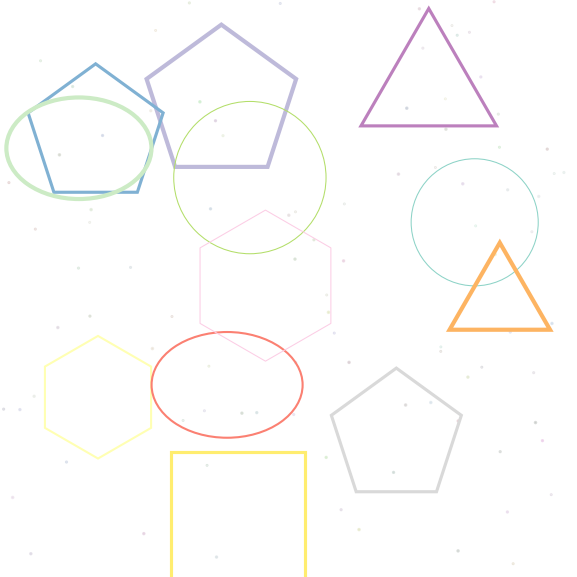[{"shape": "circle", "thickness": 0.5, "radius": 0.55, "center": [0.822, 0.614]}, {"shape": "hexagon", "thickness": 1, "radius": 0.53, "center": [0.17, 0.311]}, {"shape": "pentagon", "thickness": 2, "radius": 0.68, "center": [0.383, 0.82]}, {"shape": "oval", "thickness": 1, "radius": 0.65, "center": [0.393, 0.333]}, {"shape": "pentagon", "thickness": 1.5, "radius": 0.61, "center": [0.166, 0.766]}, {"shape": "triangle", "thickness": 2, "radius": 0.5, "center": [0.865, 0.478]}, {"shape": "circle", "thickness": 0.5, "radius": 0.66, "center": [0.433, 0.692]}, {"shape": "hexagon", "thickness": 0.5, "radius": 0.65, "center": [0.46, 0.505]}, {"shape": "pentagon", "thickness": 1.5, "radius": 0.59, "center": [0.686, 0.243]}, {"shape": "triangle", "thickness": 1.5, "radius": 0.68, "center": [0.742, 0.849]}, {"shape": "oval", "thickness": 2, "radius": 0.63, "center": [0.137, 0.742]}, {"shape": "square", "thickness": 1.5, "radius": 0.58, "center": [0.412, 0.102]}]